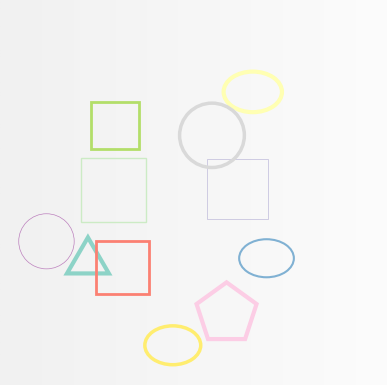[{"shape": "triangle", "thickness": 3, "radius": 0.31, "center": [0.227, 0.321]}, {"shape": "oval", "thickness": 3, "radius": 0.38, "center": [0.652, 0.761]}, {"shape": "square", "thickness": 0.5, "radius": 0.39, "center": [0.613, 0.509]}, {"shape": "square", "thickness": 2, "radius": 0.34, "center": [0.317, 0.306]}, {"shape": "oval", "thickness": 1.5, "radius": 0.35, "center": [0.688, 0.329]}, {"shape": "square", "thickness": 2, "radius": 0.3, "center": [0.297, 0.674]}, {"shape": "pentagon", "thickness": 3, "radius": 0.41, "center": [0.585, 0.185]}, {"shape": "circle", "thickness": 2.5, "radius": 0.42, "center": [0.547, 0.649]}, {"shape": "circle", "thickness": 0.5, "radius": 0.36, "center": [0.12, 0.373]}, {"shape": "square", "thickness": 1, "radius": 0.42, "center": [0.294, 0.506]}, {"shape": "oval", "thickness": 2.5, "radius": 0.36, "center": [0.446, 0.103]}]